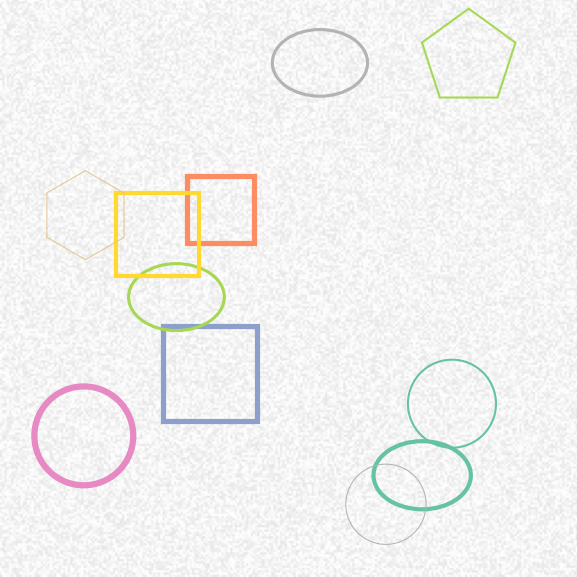[{"shape": "circle", "thickness": 1, "radius": 0.38, "center": [0.783, 0.3]}, {"shape": "oval", "thickness": 2, "radius": 0.42, "center": [0.731, 0.176]}, {"shape": "square", "thickness": 2.5, "radius": 0.29, "center": [0.382, 0.636]}, {"shape": "square", "thickness": 2.5, "radius": 0.41, "center": [0.364, 0.353]}, {"shape": "circle", "thickness": 3, "radius": 0.43, "center": [0.145, 0.244]}, {"shape": "oval", "thickness": 1.5, "radius": 0.41, "center": [0.306, 0.485]}, {"shape": "pentagon", "thickness": 1, "radius": 0.43, "center": [0.812, 0.899]}, {"shape": "square", "thickness": 2, "radius": 0.36, "center": [0.273, 0.593]}, {"shape": "hexagon", "thickness": 0.5, "radius": 0.39, "center": [0.148, 0.627]}, {"shape": "oval", "thickness": 1.5, "radius": 0.41, "center": [0.554, 0.89]}, {"shape": "circle", "thickness": 0.5, "radius": 0.35, "center": [0.668, 0.126]}]